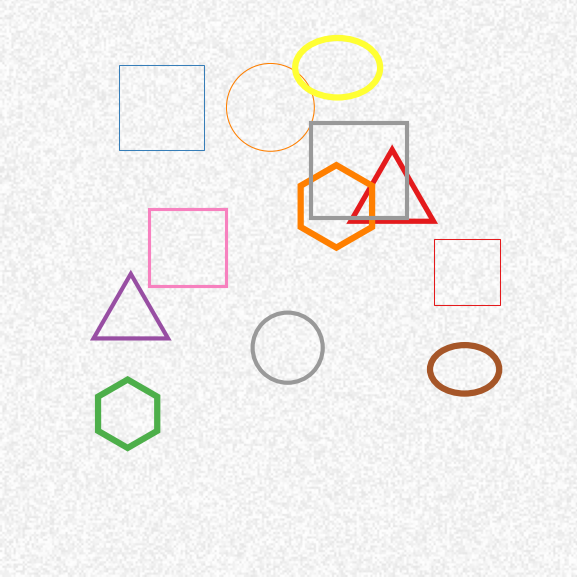[{"shape": "triangle", "thickness": 2.5, "radius": 0.41, "center": [0.679, 0.657]}, {"shape": "square", "thickness": 0.5, "radius": 0.29, "center": [0.809, 0.528]}, {"shape": "square", "thickness": 0.5, "radius": 0.37, "center": [0.28, 0.813]}, {"shape": "hexagon", "thickness": 3, "radius": 0.3, "center": [0.221, 0.283]}, {"shape": "triangle", "thickness": 2, "radius": 0.37, "center": [0.226, 0.45]}, {"shape": "hexagon", "thickness": 3, "radius": 0.36, "center": [0.582, 0.642]}, {"shape": "circle", "thickness": 0.5, "radius": 0.38, "center": [0.468, 0.813]}, {"shape": "oval", "thickness": 3, "radius": 0.37, "center": [0.585, 0.882]}, {"shape": "oval", "thickness": 3, "radius": 0.3, "center": [0.805, 0.36]}, {"shape": "square", "thickness": 1.5, "radius": 0.33, "center": [0.325, 0.571]}, {"shape": "circle", "thickness": 2, "radius": 0.3, "center": [0.498, 0.397]}, {"shape": "square", "thickness": 2, "radius": 0.41, "center": [0.622, 0.704]}]